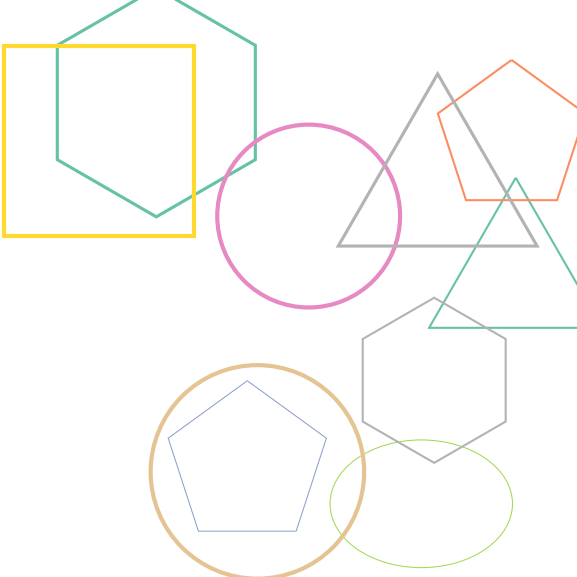[{"shape": "triangle", "thickness": 1, "radius": 0.87, "center": [0.893, 0.518]}, {"shape": "hexagon", "thickness": 1.5, "radius": 0.99, "center": [0.271, 0.822]}, {"shape": "pentagon", "thickness": 1, "radius": 0.67, "center": [0.886, 0.761]}, {"shape": "pentagon", "thickness": 0.5, "radius": 0.72, "center": [0.428, 0.196]}, {"shape": "circle", "thickness": 2, "radius": 0.79, "center": [0.535, 0.625]}, {"shape": "oval", "thickness": 0.5, "radius": 0.79, "center": [0.729, 0.127]}, {"shape": "square", "thickness": 2, "radius": 0.82, "center": [0.172, 0.755]}, {"shape": "circle", "thickness": 2, "radius": 0.92, "center": [0.446, 0.182]}, {"shape": "triangle", "thickness": 1.5, "radius": 0.99, "center": [0.758, 0.672]}, {"shape": "hexagon", "thickness": 1, "radius": 0.71, "center": [0.752, 0.341]}]